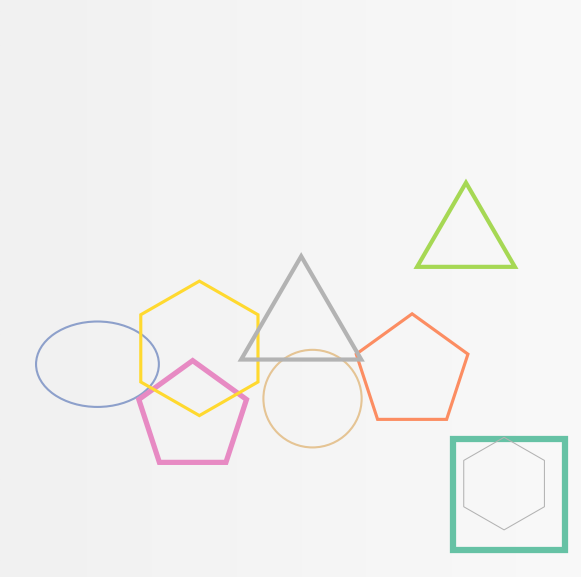[{"shape": "square", "thickness": 3, "radius": 0.48, "center": [0.876, 0.143]}, {"shape": "pentagon", "thickness": 1.5, "radius": 0.51, "center": [0.709, 0.355]}, {"shape": "oval", "thickness": 1, "radius": 0.53, "center": [0.168, 0.368]}, {"shape": "pentagon", "thickness": 2.5, "radius": 0.49, "center": [0.331, 0.277]}, {"shape": "triangle", "thickness": 2, "radius": 0.49, "center": [0.802, 0.586]}, {"shape": "hexagon", "thickness": 1.5, "radius": 0.58, "center": [0.343, 0.396]}, {"shape": "circle", "thickness": 1, "radius": 0.42, "center": [0.538, 0.309]}, {"shape": "hexagon", "thickness": 0.5, "radius": 0.4, "center": [0.867, 0.162]}, {"shape": "triangle", "thickness": 2, "radius": 0.6, "center": [0.518, 0.436]}]